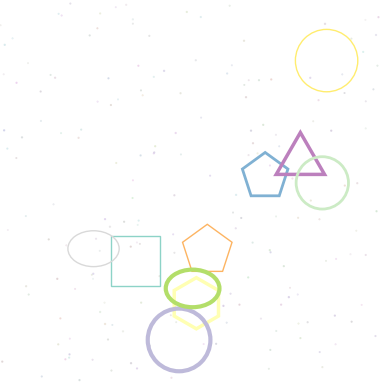[{"shape": "square", "thickness": 1, "radius": 0.32, "center": [0.353, 0.322]}, {"shape": "hexagon", "thickness": 2.5, "radius": 0.33, "center": [0.51, 0.212]}, {"shape": "circle", "thickness": 3, "radius": 0.41, "center": [0.465, 0.117]}, {"shape": "pentagon", "thickness": 2, "radius": 0.31, "center": [0.689, 0.542]}, {"shape": "pentagon", "thickness": 1, "radius": 0.34, "center": [0.538, 0.35]}, {"shape": "oval", "thickness": 3, "radius": 0.35, "center": [0.5, 0.251]}, {"shape": "oval", "thickness": 1, "radius": 0.33, "center": [0.243, 0.354]}, {"shape": "triangle", "thickness": 2.5, "radius": 0.36, "center": [0.78, 0.583]}, {"shape": "circle", "thickness": 2, "radius": 0.34, "center": [0.837, 0.525]}, {"shape": "circle", "thickness": 1, "radius": 0.41, "center": [0.848, 0.843]}]